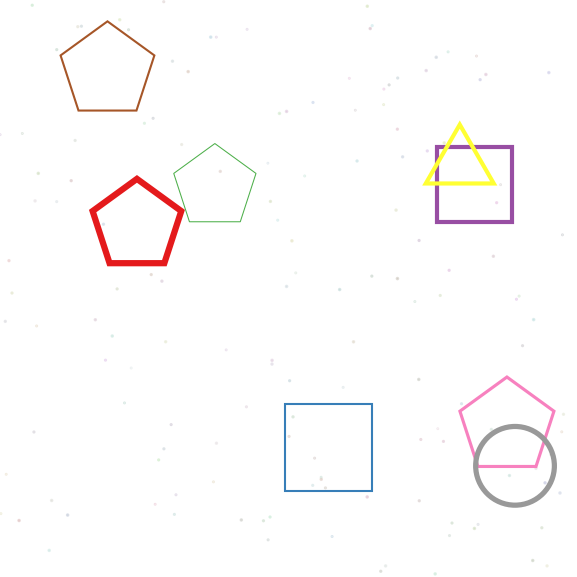[{"shape": "pentagon", "thickness": 3, "radius": 0.4, "center": [0.237, 0.609]}, {"shape": "square", "thickness": 1, "radius": 0.38, "center": [0.569, 0.224]}, {"shape": "pentagon", "thickness": 0.5, "radius": 0.37, "center": [0.372, 0.676]}, {"shape": "square", "thickness": 2, "radius": 0.33, "center": [0.822, 0.679]}, {"shape": "triangle", "thickness": 2, "radius": 0.34, "center": [0.796, 0.715]}, {"shape": "pentagon", "thickness": 1, "radius": 0.43, "center": [0.186, 0.877]}, {"shape": "pentagon", "thickness": 1.5, "radius": 0.43, "center": [0.878, 0.261]}, {"shape": "circle", "thickness": 2.5, "radius": 0.34, "center": [0.892, 0.193]}]